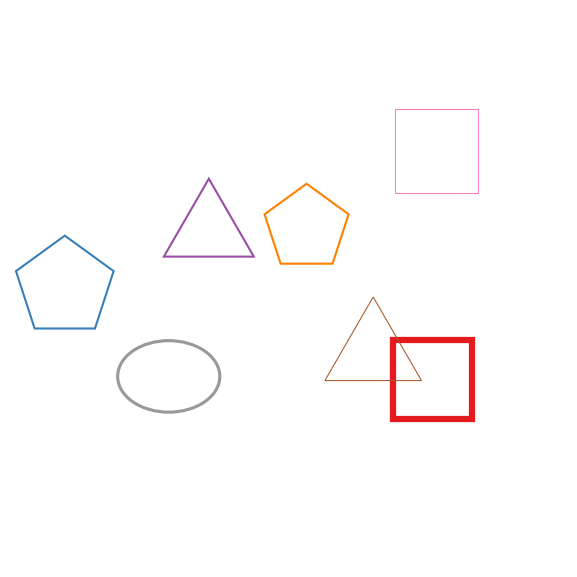[{"shape": "square", "thickness": 3, "radius": 0.34, "center": [0.749, 0.343]}, {"shape": "pentagon", "thickness": 1, "radius": 0.44, "center": [0.112, 0.502]}, {"shape": "triangle", "thickness": 1, "radius": 0.45, "center": [0.362, 0.6]}, {"shape": "pentagon", "thickness": 1, "radius": 0.38, "center": [0.531, 0.604]}, {"shape": "triangle", "thickness": 0.5, "radius": 0.48, "center": [0.646, 0.388]}, {"shape": "square", "thickness": 0.5, "radius": 0.36, "center": [0.756, 0.738]}, {"shape": "oval", "thickness": 1.5, "radius": 0.44, "center": [0.292, 0.347]}]